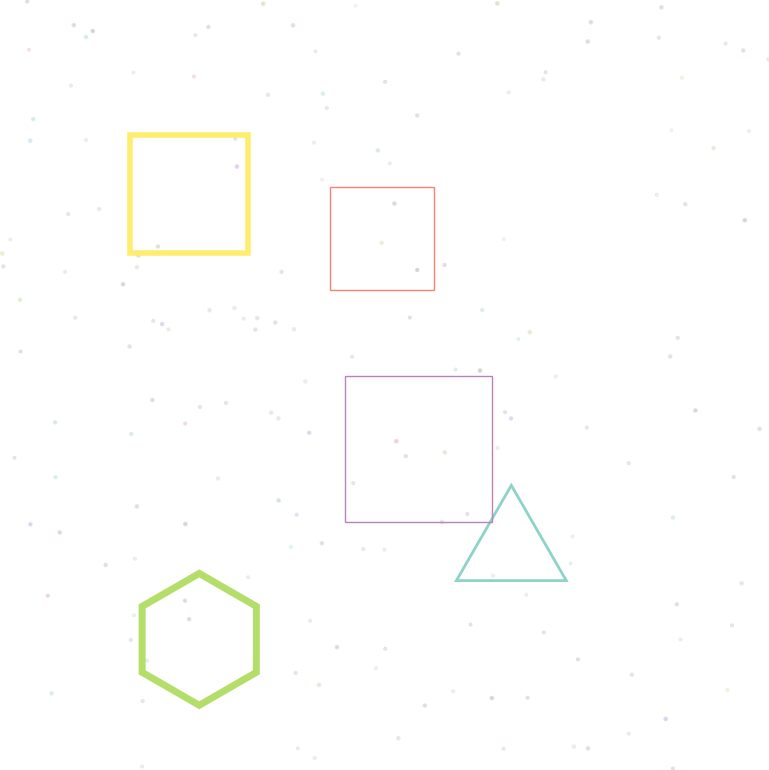[{"shape": "triangle", "thickness": 1, "radius": 0.41, "center": [0.664, 0.287]}, {"shape": "square", "thickness": 0.5, "radius": 0.34, "center": [0.496, 0.691]}, {"shape": "hexagon", "thickness": 2.5, "radius": 0.43, "center": [0.259, 0.17]}, {"shape": "square", "thickness": 0.5, "radius": 0.48, "center": [0.543, 0.417]}, {"shape": "square", "thickness": 2, "radius": 0.38, "center": [0.246, 0.748]}]